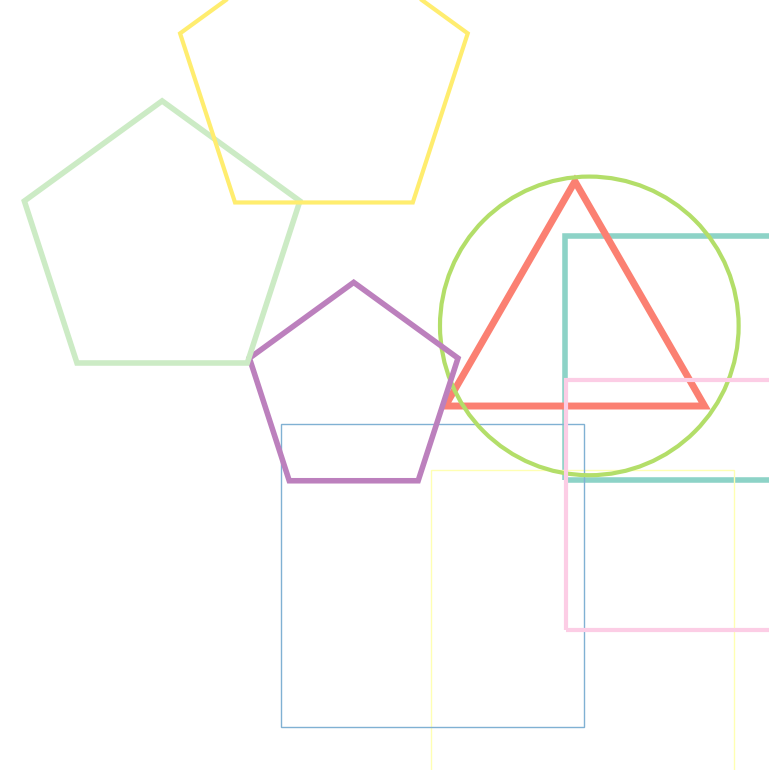[{"shape": "square", "thickness": 2, "radius": 0.79, "center": [0.891, 0.535]}, {"shape": "square", "thickness": 0.5, "radius": 0.98, "center": [0.757, 0.193]}, {"shape": "triangle", "thickness": 2.5, "radius": 0.97, "center": [0.747, 0.57]}, {"shape": "square", "thickness": 0.5, "radius": 0.98, "center": [0.561, 0.252]}, {"shape": "circle", "thickness": 1.5, "radius": 0.97, "center": [0.765, 0.577]}, {"shape": "square", "thickness": 1.5, "radius": 0.81, "center": [0.898, 0.344]}, {"shape": "pentagon", "thickness": 2, "radius": 0.71, "center": [0.459, 0.491]}, {"shape": "pentagon", "thickness": 2, "radius": 0.94, "center": [0.211, 0.681]}, {"shape": "pentagon", "thickness": 1.5, "radius": 0.98, "center": [0.421, 0.896]}]